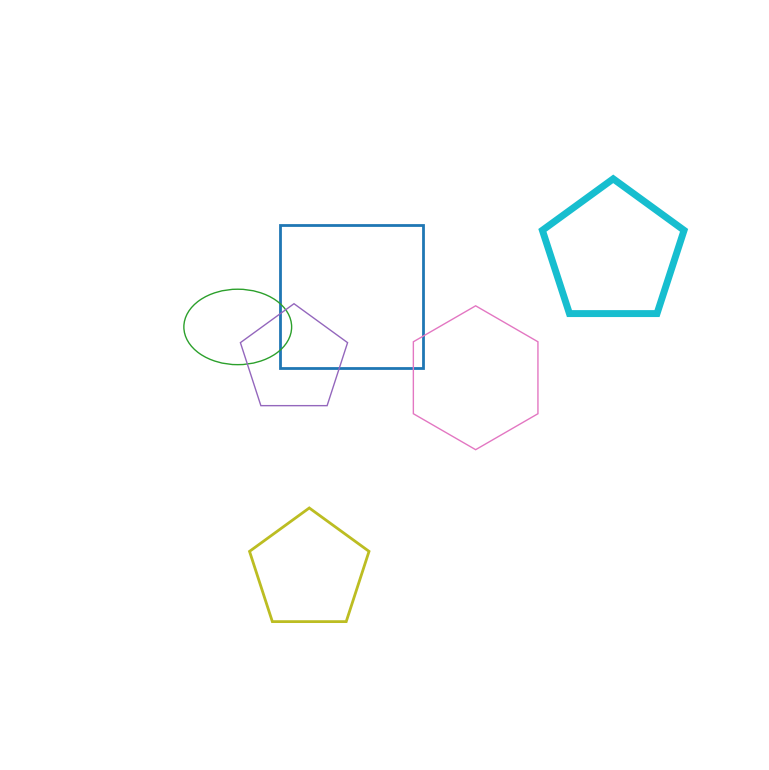[{"shape": "square", "thickness": 1, "radius": 0.47, "center": [0.456, 0.615]}, {"shape": "oval", "thickness": 0.5, "radius": 0.35, "center": [0.309, 0.575]}, {"shape": "pentagon", "thickness": 0.5, "radius": 0.37, "center": [0.382, 0.532]}, {"shape": "hexagon", "thickness": 0.5, "radius": 0.47, "center": [0.618, 0.509]}, {"shape": "pentagon", "thickness": 1, "radius": 0.41, "center": [0.402, 0.259]}, {"shape": "pentagon", "thickness": 2.5, "radius": 0.48, "center": [0.796, 0.671]}]